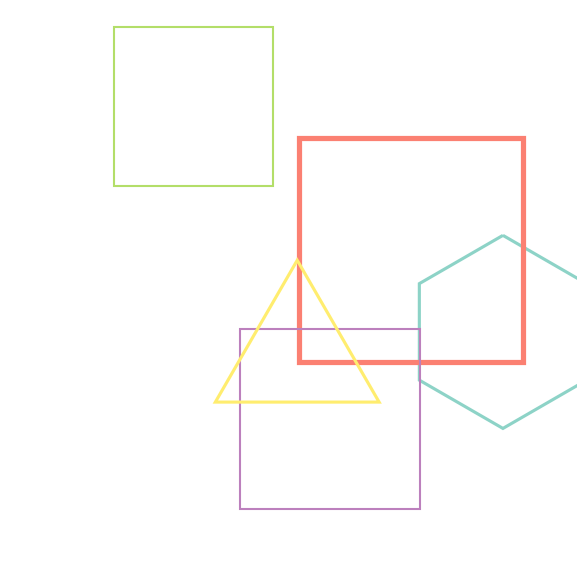[{"shape": "hexagon", "thickness": 1.5, "radius": 0.84, "center": [0.871, 0.424]}, {"shape": "square", "thickness": 2.5, "radius": 0.97, "center": [0.711, 0.566]}, {"shape": "square", "thickness": 1, "radius": 0.69, "center": [0.335, 0.815]}, {"shape": "square", "thickness": 1, "radius": 0.78, "center": [0.571, 0.274]}, {"shape": "triangle", "thickness": 1.5, "radius": 0.82, "center": [0.515, 0.385]}]